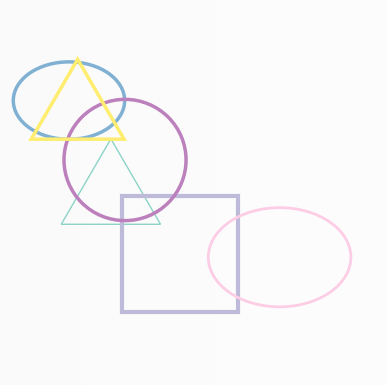[{"shape": "triangle", "thickness": 1, "radius": 0.74, "center": [0.286, 0.491]}, {"shape": "square", "thickness": 3, "radius": 0.75, "center": [0.464, 0.34]}, {"shape": "oval", "thickness": 2.5, "radius": 0.72, "center": [0.178, 0.739]}, {"shape": "oval", "thickness": 2, "radius": 0.92, "center": [0.722, 0.332]}, {"shape": "circle", "thickness": 2.5, "radius": 0.79, "center": [0.323, 0.584]}, {"shape": "triangle", "thickness": 2.5, "radius": 0.69, "center": [0.2, 0.708]}]